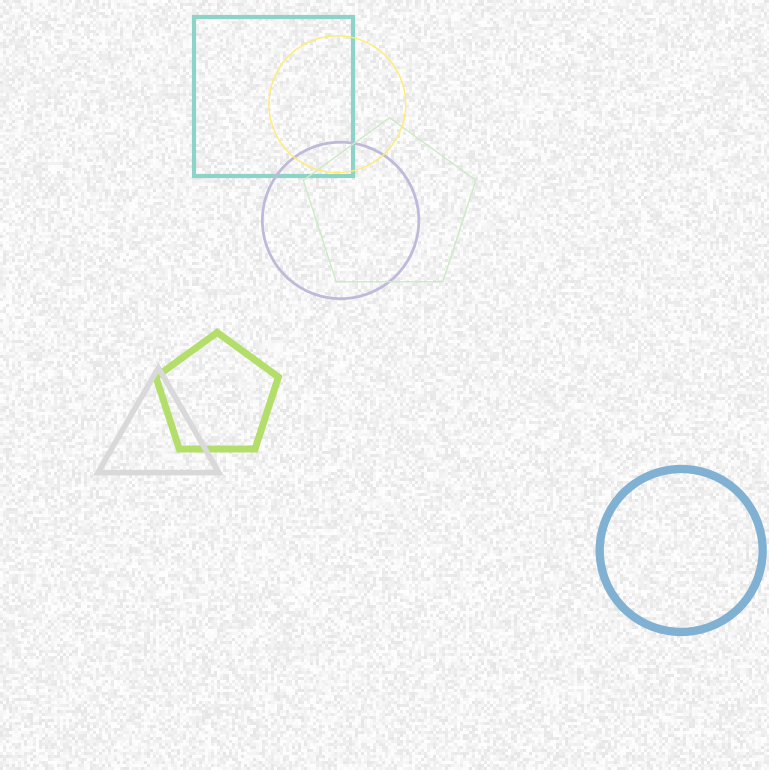[{"shape": "square", "thickness": 1.5, "radius": 0.52, "center": [0.355, 0.874]}, {"shape": "circle", "thickness": 1, "radius": 0.51, "center": [0.442, 0.714]}, {"shape": "circle", "thickness": 3, "radius": 0.53, "center": [0.885, 0.285]}, {"shape": "pentagon", "thickness": 2.5, "radius": 0.42, "center": [0.282, 0.485]}, {"shape": "triangle", "thickness": 2, "radius": 0.45, "center": [0.206, 0.432]}, {"shape": "pentagon", "thickness": 0.5, "radius": 0.59, "center": [0.506, 0.729]}, {"shape": "circle", "thickness": 0.5, "radius": 0.44, "center": [0.438, 0.865]}]